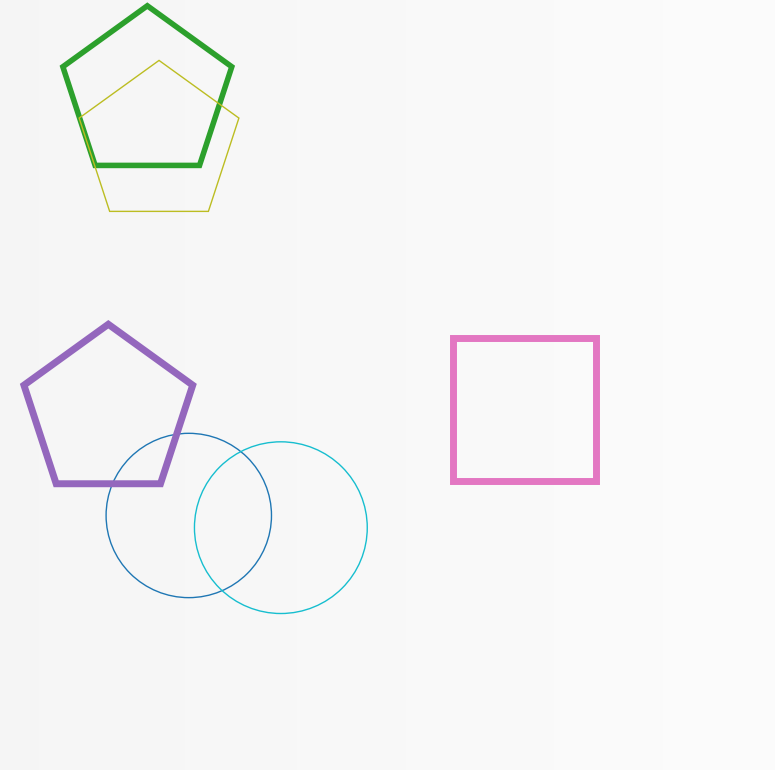[{"shape": "circle", "thickness": 0.5, "radius": 0.53, "center": [0.244, 0.331]}, {"shape": "pentagon", "thickness": 2, "radius": 0.57, "center": [0.19, 0.878]}, {"shape": "pentagon", "thickness": 2.5, "radius": 0.57, "center": [0.14, 0.464]}, {"shape": "square", "thickness": 2.5, "radius": 0.46, "center": [0.676, 0.468]}, {"shape": "pentagon", "thickness": 0.5, "radius": 0.54, "center": [0.205, 0.813]}, {"shape": "circle", "thickness": 0.5, "radius": 0.56, "center": [0.362, 0.315]}]